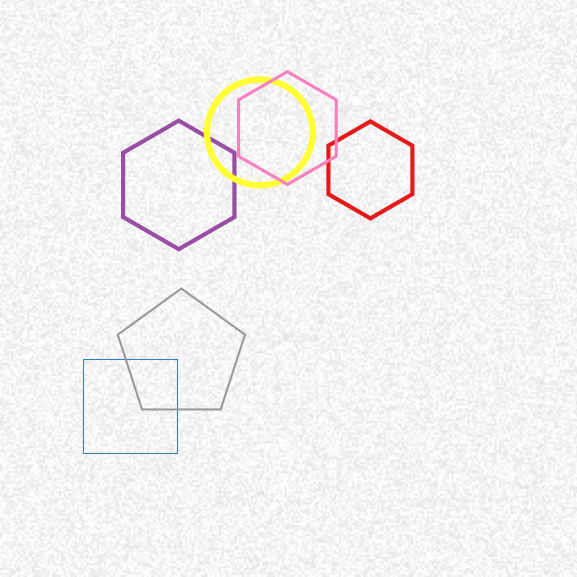[{"shape": "hexagon", "thickness": 2, "radius": 0.42, "center": [0.641, 0.705]}, {"shape": "square", "thickness": 0.5, "radius": 0.41, "center": [0.226, 0.296]}, {"shape": "hexagon", "thickness": 2, "radius": 0.56, "center": [0.31, 0.679]}, {"shape": "circle", "thickness": 3, "radius": 0.46, "center": [0.45, 0.77]}, {"shape": "hexagon", "thickness": 1.5, "radius": 0.49, "center": [0.498, 0.777]}, {"shape": "pentagon", "thickness": 1, "radius": 0.58, "center": [0.314, 0.384]}]